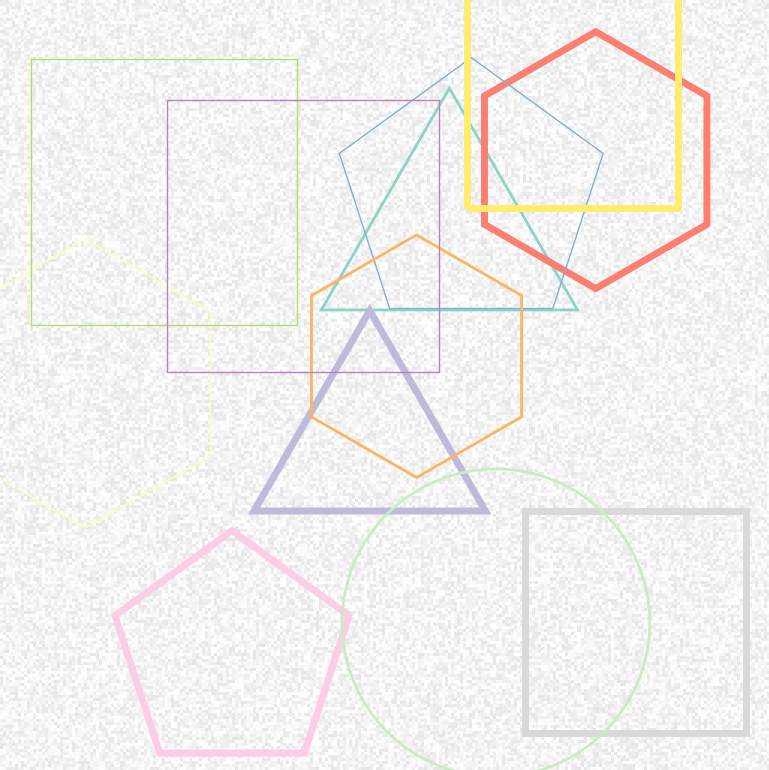[{"shape": "triangle", "thickness": 1, "radius": 0.96, "center": [0.584, 0.694]}, {"shape": "hexagon", "thickness": 0.5, "radius": 0.94, "center": [0.111, 0.502]}, {"shape": "triangle", "thickness": 2.5, "radius": 0.87, "center": [0.48, 0.423]}, {"shape": "hexagon", "thickness": 2.5, "radius": 0.83, "center": [0.774, 0.792]}, {"shape": "pentagon", "thickness": 0.5, "radius": 0.9, "center": [0.612, 0.745]}, {"shape": "hexagon", "thickness": 1, "radius": 0.79, "center": [0.541, 0.537]}, {"shape": "square", "thickness": 0.5, "radius": 0.86, "center": [0.213, 0.751]}, {"shape": "pentagon", "thickness": 2.5, "radius": 0.8, "center": [0.301, 0.151]}, {"shape": "square", "thickness": 2.5, "radius": 0.72, "center": [0.825, 0.192]}, {"shape": "square", "thickness": 0.5, "radius": 0.88, "center": [0.394, 0.693]}, {"shape": "circle", "thickness": 1, "radius": 1.0, "center": [0.644, 0.191]}, {"shape": "square", "thickness": 2.5, "radius": 0.68, "center": [0.743, 0.867]}]